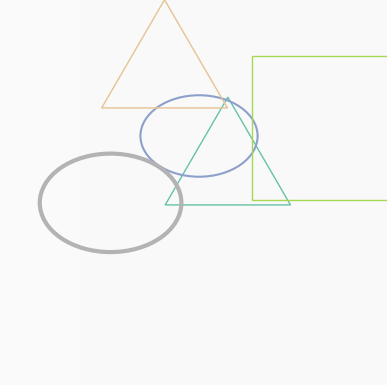[{"shape": "triangle", "thickness": 1, "radius": 0.93, "center": [0.588, 0.561]}, {"shape": "oval", "thickness": 1.5, "radius": 0.76, "center": [0.514, 0.647]}, {"shape": "square", "thickness": 1, "radius": 0.94, "center": [0.839, 0.667]}, {"shape": "triangle", "thickness": 1, "radius": 0.94, "center": [0.425, 0.813]}, {"shape": "oval", "thickness": 3, "radius": 0.91, "center": [0.285, 0.473]}]